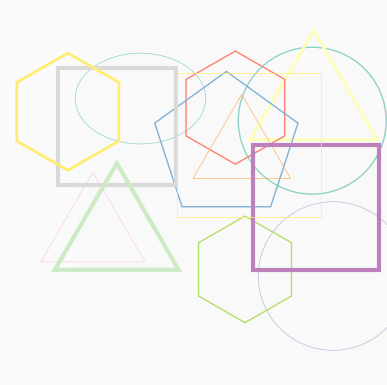[{"shape": "oval", "thickness": 0.5, "radius": 0.84, "center": [0.362, 0.744]}, {"shape": "circle", "thickness": 1, "radius": 0.95, "center": [0.806, 0.687]}, {"shape": "triangle", "thickness": 2, "radius": 0.95, "center": [0.809, 0.732]}, {"shape": "circle", "thickness": 0.5, "radius": 0.97, "center": [0.86, 0.283]}, {"shape": "hexagon", "thickness": 1, "radius": 0.73, "center": [0.607, 0.72]}, {"shape": "pentagon", "thickness": 1, "radius": 0.97, "center": [0.584, 0.62]}, {"shape": "triangle", "thickness": 0.5, "radius": 0.73, "center": [0.624, 0.609]}, {"shape": "hexagon", "thickness": 1, "radius": 0.69, "center": [0.632, 0.3]}, {"shape": "triangle", "thickness": 0.5, "radius": 0.78, "center": [0.24, 0.398]}, {"shape": "square", "thickness": 3, "radius": 0.76, "center": [0.302, 0.671]}, {"shape": "square", "thickness": 3, "radius": 0.81, "center": [0.814, 0.461]}, {"shape": "triangle", "thickness": 3, "radius": 0.92, "center": [0.301, 0.392]}, {"shape": "square", "thickness": 0.5, "radius": 0.93, "center": [0.643, 0.623]}, {"shape": "hexagon", "thickness": 2, "radius": 0.76, "center": [0.175, 0.71]}]